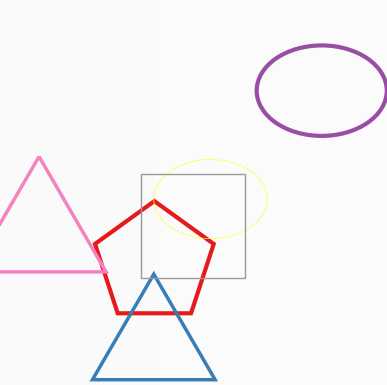[{"shape": "pentagon", "thickness": 3, "radius": 0.81, "center": [0.398, 0.317]}, {"shape": "triangle", "thickness": 2.5, "radius": 0.91, "center": [0.397, 0.105]}, {"shape": "oval", "thickness": 3, "radius": 0.84, "center": [0.83, 0.765]}, {"shape": "oval", "thickness": 0.5, "radius": 0.73, "center": [0.543, 0.483]}, {"shape": "triangle", "thickness": 2.5, "radius": 1.0, "center": [0.101, 0.394]}, {"shape": "square", "thickness": 1, "radius": 0.67, "center": [0.498, 0.413]}]